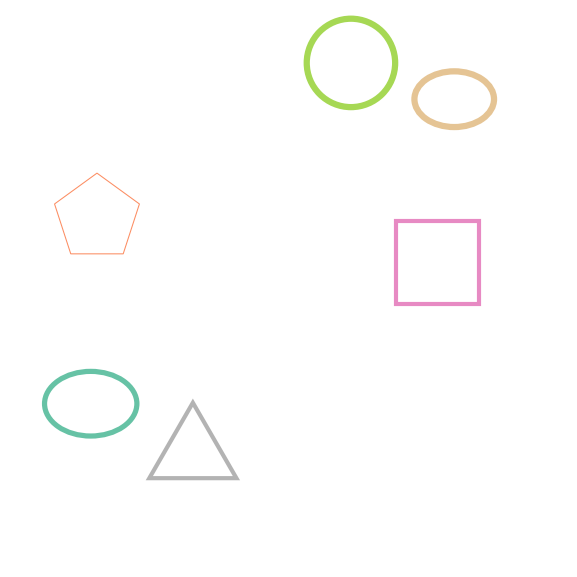[{"shape": "oval", "thickness": 2.5, "radius": 0.4, "center": [0.157, 0.3]}, {"shape": "pentagon", "thickness": 0.5, "radius": 0.39, "center": [0.168, 0.622]}, {"shape": "square", "thickness": 2, "radius": 0.36, "center": [0.758, 0.545]}, {"shape": "circle", "thickness": 3, "radius": 0.38, "center": [0.608, 0.89]}, {"shape": "oval", "thickness": 3, "radius": 0.34, "center": [0.787, 0.827]}, {"shape": "triangle", "thickness": 2, "radius": 0.44, "center": [0.334, 0.215]}]